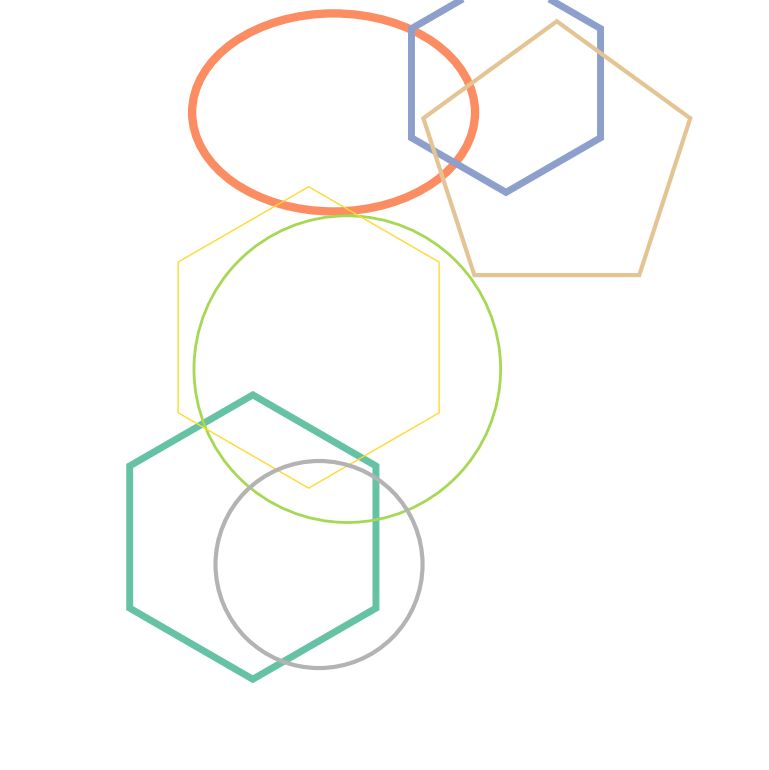[{"shape": "hexagon", "thickness": 2.5, "radius": 0.92, "center": [0.328, 0.303]}, {"shape": "oval", "thickness": 3, "radius": 0.92, "center": [0.433, 0.854]}, {"shape": "hexagon", "thickness": 2.5, "radius": 0.71, "center": [0.657, 0.892]}, {"shape": "circle", "thickness": 1, "radius": 1.0, "center": [0.451, 0.521]}, {"shape": "hexagon", "thickness": 0.5, "radius": 0.98, "center": [0.401, 0.562]}, {"shape": "pentagon", "thickness": 1.5, "radius": 0.91, "center": [0.723, 0.79]}, {"shape": "circle", "thickness": 1.5, "radius": 0.67, "center": [0.414, 0.267]}]